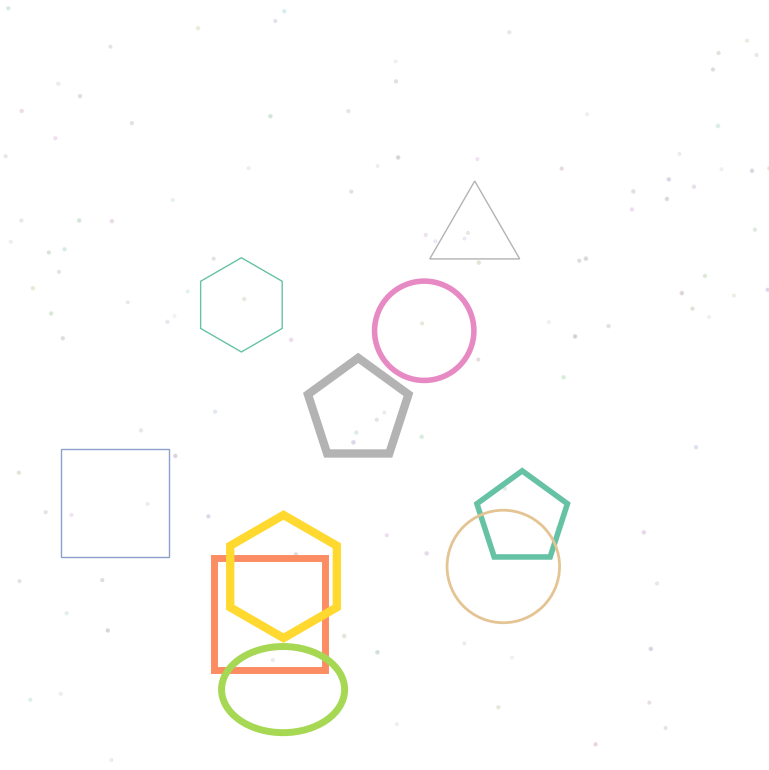[{"shape": "pentagon", "thickness": 2, "radius": 0.31, "center": [0.678, 0.327]}, {"shape": "hexagon", "thickness": 0.5, "radius": 0.31, "center": [0.314, 0.604]}, {"shape": "square", "thickness": 2.5, "radius": 0.36, "center": [0.35, 0.203]}, {"shape": "square", "thickness": 0.5, "radius": 0.35, "center": [0.149, 0.347]}, {"shape": "circle", "thickness": 2, "radius": 0.32, "center": [0.551, 0.57]}, {"shape": "oval", "thickness": 2.5, "radius": 0.4, "center": [0.368, 0.104]}, {"shape": "hexagon", "thickness": 3, "radius": 0.4, "center": [0.368, 0.251]}, {"shape": "circle", "thickness": 1, "radius": 0.37, "center": [0.654, 0.264]}, {"shape": "pentagon", "thickness": 3, "radius": 0.34, "center": [0.465, 0.467]}, {"shape": "triangle", "thickness": 0.5, "radius": 0.34, "center": [0.617, 0.697]}]